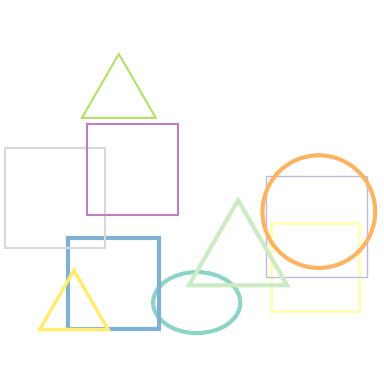[{"shape": "oval", "thickness": 3, "radius": 0.57, "center": [0.511, 0.214]}, {"shape": "square", "thickness": 2, "radius": 0.57, "center": [0.818, 0.307]}, {"shape": "square", "thickness": 1, "radius": 0.65, "center": [0.823, 0.411]}, {"shape": "square", "thickness": 3, "radius": 0.59, "center": [0.296, 0.264]}, {"shape": "circle", "thickness": 3, "radius": 0.73, "center": [0.828, 0.45]}, {"shape": "triangle", "thickness": 1.5, "radius": 0.55, "center": [0.309, 0.749]}, {"shape": "square", "thickness": 1.5, "radius": 0.65, "center": [0.143, 0.486]}, {"shape": "square", "thickness": 1.5, "radius": 0.59, "center": [0.345, 0.559]}, {"shape": "triangle", "thickness": 3, "radius": 0.74, "center": [0.618, 0.333]}, {"shape": "triangle", "thickness": 2.5, "radius": 0.51, "center": [0.192, 0.195]}]